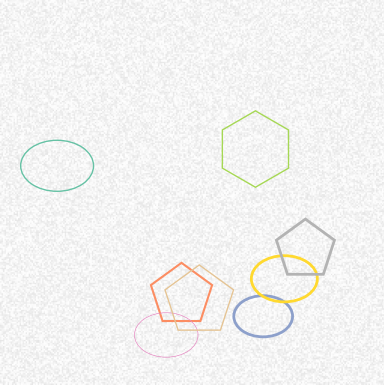[{"shape": "oval", "thickness": 1, "radius": 0.47, "center": [0.148, 0.569]}, {"shape": "pentagon", "thickness": 1.5, "radius": 0.42, "center": [0.471, 0.234]}, {"shape": "oval", "thickness": 2, "radius": 0.38, "center": [0.684, 0.179]}, {"shape": "oval", "thickness": 0.5, "radius": 0.41, "center": [0.432, 0.13]}, {"shape": "hexagon", "thickness": 1, "radius": 0.5, "center": [0.663, 0.613]}, {"shape": "oval", "thickness": 2, "radius": 0.43, "center": [0.739, 0.276]}, {"shape": "pentagon", "thickness": 1, "radius": 0.47, "center": [0.518, 0.218]}, {"shape": "pentagon", "thickness": 2, "radius": 0.4, "center": [0.793, 0.352]}]